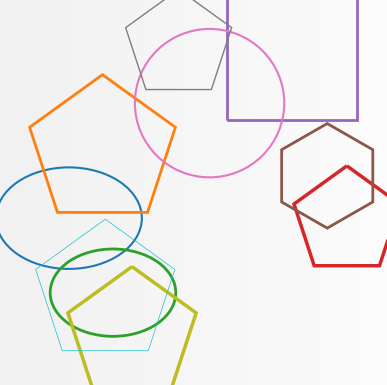[{"shape": "oval", "thickness": 1.5, "radius": 0.94, "center": [0.178, 0.433]}, {"shape": "pentagon", "thickness": 2, "radius": 0.99, "center": [0.265, 0.608]}, {"shape": "oval", "thickness": 2, "radius": 0.81, "center": [0.292, 0.24]}, {"shape": "pentagon", "thickness": 2.5, "radius": 0.72, "center": [0.895, 0.426]}, {"shape": "square", "thickness": 2, "radius": 0.84, "center": [0.754, 0.855]}, {"shape": "hexagon", "thickness": 2, "radius": 0.68, "center": [0.844, 0.543]}, {"shape": "circle", "thickness": 1.5, "radius": 0.96, "center": [0.541, 0.732]}, {"shape": "pentagon", "thickness": 1, "radius": 0.72, "center": [0.461, 0.884]}, {"shape": "pentagon", "thickness": 2.5, "radius": 0.87, "center": [0.341, 0.133]}, {"shape": "pentagon", "thickness": 0.5, "radius": 0.94, "center": [0.272, 0.242]}]